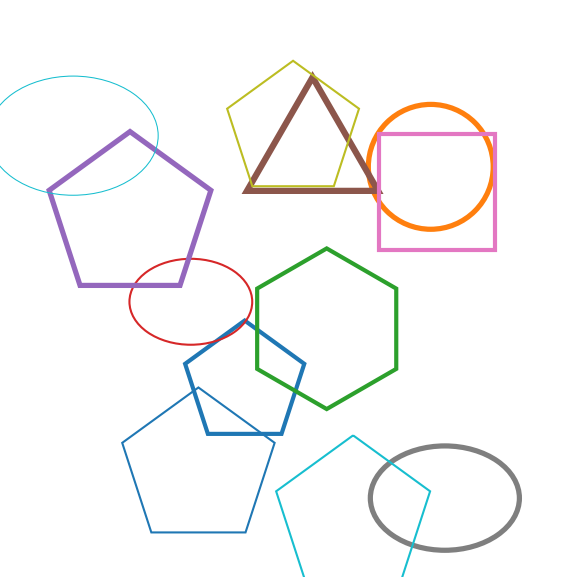[{"shape": "pentagon", "thickness": 1, "radius": 0.69, "center": [0.344, 0.189]}, {"shape": "pentagon", "thickness": 2, "radius": 0.54, "center": [0.424, 0.336]}, {"shape": "circle", "thickness": 2.5, "radius": 0.54, "center": [0.746, 0.71]}, {"shape": "hexagon", "thickness": 2, "radius": 0.7, "center": [0.566, 0.43]}, {"shape": "oval", "thickness": 1, "radius": 0.53, "center": [0.33, 0.477]}, {"shape": "pentagon", "thickness": 2.5, "radius": 0.74, "center": [0.225, 0.624]}, {"shape": "triangle", "thickness": 3, "radius": 0.66, "center": [0.541, 0.734]}, {"shape": "square", "thickness": 2, "radius": 0.5, "center": [0.756, 0.667]}, {"shape": "oval", "thickness": 2.5, "radius": 0.65, "center": [0.77, 0.137]}, {"shape": "pentagon", "thickness": 1, "radius": 0.6, "center": [0.507, 0.774]}, {"shape": "pentagon", "thickness": 1, "radius": 0.7, "center": [0.611, 0.105]}, {"shape": "oval", "thickness": 0.5, "radius": 0.74, "center": [0.127, 0.764]}]